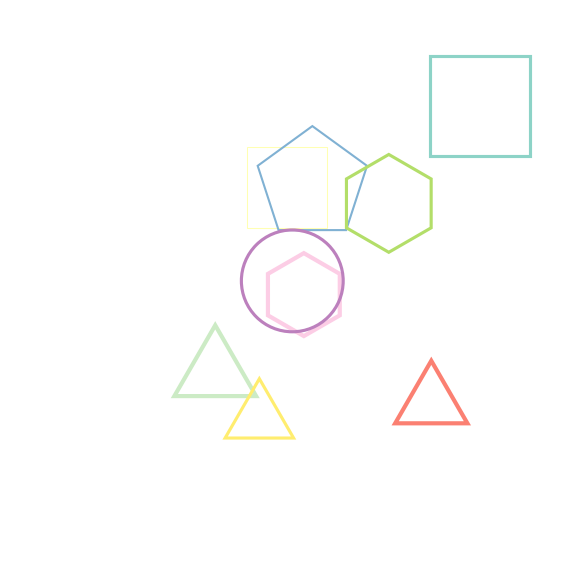[{"shape": "square", "thickness": 1.5, "radius": 0.43, "center": [0.831, 0.815]}, {"shape": "square", "thickness": 0.5, "radius": 0.35, "center": [0.496, 0.675]}, {"shape": "triangle", "thickness": 2, "radius": 0.36, "center": [0.747, 0.302]}, {"shape": "pentagon", "thickness": 1, "radius": 0.5, "center": [0.541, 0.681]}, {"shape": "hexagon", "thickness": 1.5, "radius": 0.42, "center": [0.673, 0.647]}, {"shape": "hexagon", "thickness": 2, "radius": 0.36, "center": [0.526, 0.489]}, {"shape": "circle", "thickness": 1.5, "radius": 0.44, "center": [0.506, 0.513]}, {"shape": "triangle", "thickness": 2, "radius": 0.41, "center": [0.373, 0.354]}, {"shape": "triangle", "thickness": 1.5, "radius": 0.34, "center": [0.449, 0.275]}]